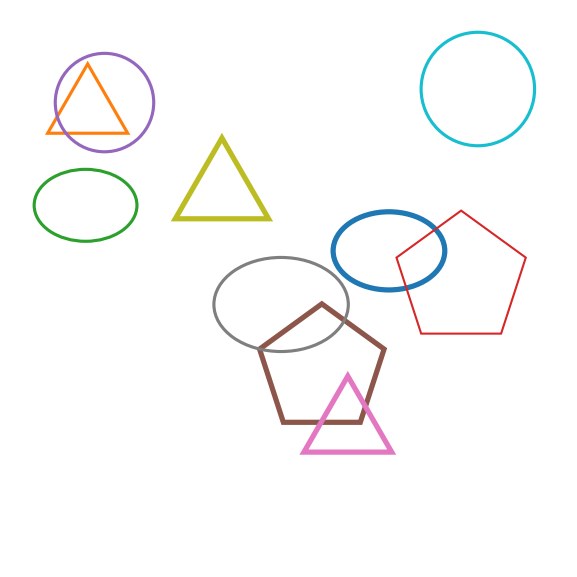[{"shape": "oval", "thickness": 2.5, "radius": 0.48, "center": [0.674, 0.565]}, {"shape": "triangle", "thickness": 1.5, "radius": 0.4, "center": [0.152, 0.808]}, {"shape": "oval", "thickness": 1.5, "radius": 0.45, "center": [0.148, 0.644]}, {"shape": "pentagon", "thickness": 1, "radius": 0.59, "center": [0.799, 0.517]}, {"shape": "circle", "thickness": 1.5, "radius": 0.43, "center": [0.181, 0.822]}, {"shape": "pentagon", "thickness": 2.5, "radius": 0.57, "center": [0.557, 0.36]}, {"shape": "triangle", "thickness": 2.5, "radius": 0.44, "center": [0.602, 0.26]}, {"shape": "oval", "thickness": 1.5, "radius": 0.58, "center": [0.487, 0.472]}, {"shape": "triangle", "thickness": 2.5, "radius": 0.47, "center": [0.384, 0.667]}, {"shape": "circle", "thickness": 1.5, "radius": 0.49, "center": [0.827, 0.845]}]